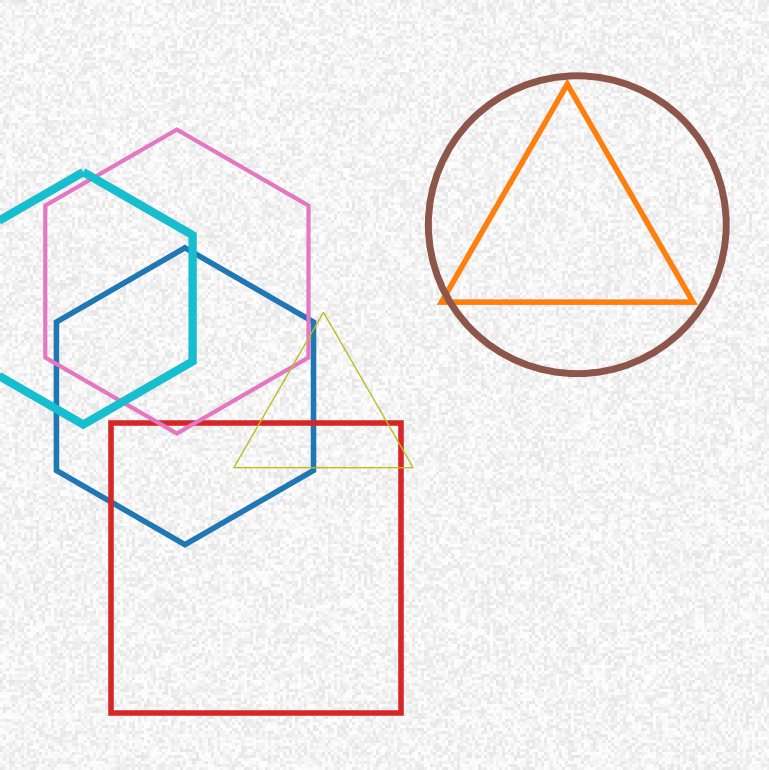[{"shape": "hexagon", "thickness": 2, "radius": 0.96, "center": [0.24, 0.485]}, {"shape": "triangle", "thickness": 2, "radius": 0.94, "center": [0.737, 0.702]}, {"shape": "square", "thickness": 2, "radius": 0.94, "center": [0.332, 0.262]}, {"shape": "circle", "thickness": 2.5, "radius": 0.97, "center": [0.75, 0.708]}, {"shape": "hexagon", "thickness": 1.5, "radius": 0.99, "center": [0.23, 0.634]}, {"shape": "triangle", "thickness": 0.5, "radius": 0.67, "center": [0.42, 0.46]}, {"shape": "hexagon", "thickness": 3, "radius": 0.82, "center": [0.108, 0.613]}]